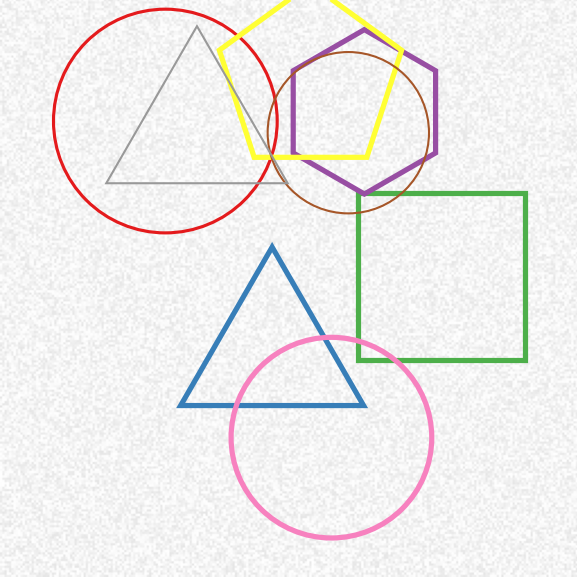[{"shape": "circle", "thickness": 1.5, "radius": 0.97, "center": [0.286, 0.79]}, {"shape": "triangle", "thickness": 2.5, "radius": 0.91, "center": [0.471, 0.388]}, {"shape": "square", "thickness": 2.5, "radius": 0.72, "center": [0.764, 0.521]}, {"shape": "hexagon", "thickness": 2.5, "radius": 0.71, "center": [0.631, 0.805]}, {"shape": "pentagon", "thickness": 2.5, "radius": 0.83, "center": [0.538, 0.861]}, {"shape": "circle", "thickness": 1, "radius": 0.7, "center": [0.603, 0.769]}, {"shape": "circle", "thickness": 2.5, "radius": 0.87, "center": [0.574, 0.241]}, {"shape": "triangle", "thickness": 1, "radius": 0.91, "center": [0.341, 0.772]}]